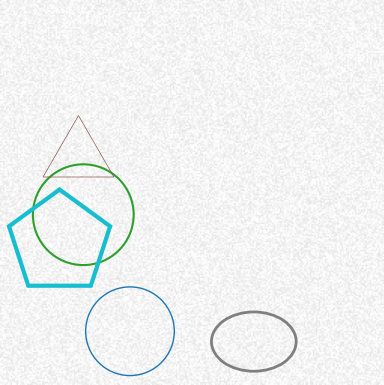[{"shape": "circle", "thickness": 1, "radius": 0.58, "center": [0.338, 0.14]}, {"shape": "circle", "thickness": 1.5, "radius": 0.65, "center": [0.216, 0.442]}, {"shape": "triangle", "thickness": 0.5, "radius": 0.53, "center": [0.204, 0.593]}, {"shape": "oval", "thickness": 2, "radius": 0.55, "center": [0.659, 0.113]}, {"shape": "pentagon", "thickness": 3, "radius": 0.69, "center": [0.155, 0.37]}]